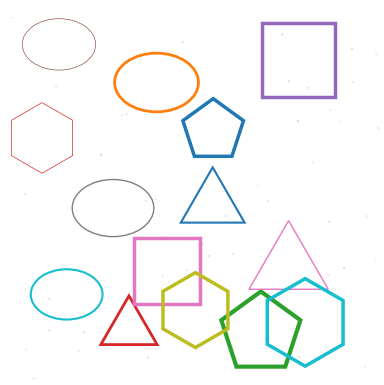[{"shape": "pentagon", "thickness": 2.5, "radius": 0.41, "center": [0.554, 0.661]}, {"shape": "triangle", "thickness": 1.5, "radius": 0.48, "center": [0.552, 0.47]}, {"shape": "oval", "thickness": 2, "radius": 0.54, "center": [0.407, 0.786]}, {"shape": "pentagon", "thickness": 3, "radius": 0.54, "center": [0.678, 0.135]}, {"shape": "triangle", "thickness": 2, "radius": 0.42, "center": [0.335, 0.147]}, {"shape": "hexagon", "thickness": 0.5, "radius": 0.46, "center": [0.109, 0.642]}, {"shape": "square", "thickness": 2.5, "radius": 0.48, "center": [0.775, 0.844]}, {"shape": "oval", "thickness": 0.5, "radius": 0.48, "center": [0.153, 0.885]}, {"shape": "square", "thickness": 2.5, "radius": 0.43, "center": [0.435, 0.296]}, {"shape": "triangle", "thickness": 1, "radius": 0.59, "center": [0.75, 0.308]}, {"shape": "oval", "thickness": 1, "radius": 0.53, "center": [0.294, 0.46]}, {"shape": "hexagon", "thickness": 2.5, "radius": 0.49, "center": [0.508, 0.195]}, {"shape": "hexagon", "thickness": 2.5, "radius": 0.57, "center": [0.793, 0.163]}, {"shape": "oval", "thickness": 1.5, "radius": 0.47, "center": [0.173, 0.235]}]